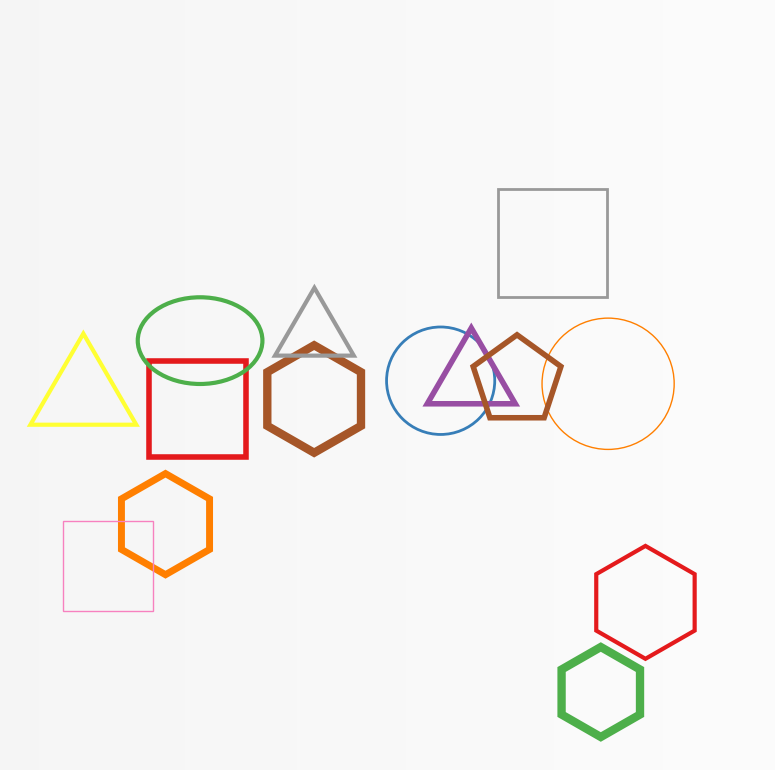[{"shape": "square", "thickness": 2, "radius": 0.31, "center": [0.255, 0.469]}, {"shape": "hexagon", "thickness": 1.5, "radius": 0.37, "center": [0.833, 0.218]}, {"shape": "circle", "thickness": 1, "radius": 0.35, "center": [0.569, 0.506]}, {"shape": "oval", "thickness": 1.5, "radius": 0.4, "center": [0.258, 0.558]}, {"shape": "hexagon", "thickness": 3, "radius": 0.29, "center": [0.775, 0.101]}, {"shape": "triangle", "thickness": 2, "radius": 0.33, "center": [0.608, 0.508]}, {"shape": "hexagon", "thickness": 2.5, "radius": 0.33, "center": [0.214, 0.319]}, {"shape": "circle", "thickness": 0.5, "radius": 0.43, "center": [0.785, 0.502]}, {"shape": "triangle", "thickness": 1.5, "radius": 0.39, "center": [0.108, 0.488]}, {"shape": "hexagon", "thickness": 3, "radius": 0.35, "center": [0.405, 0.482]}, {"shape": "pentagon", "thickness": 2, "radius": 0.3, "center": [0.667, 0.506]}, {"shape": "square", "thickness": 0.5, "radius": 0.29, "center": [0.139, 0.265]}, {"shape": "square", "thickness": 1, "radius": 0.35, "center": [0.713, 0.684]}, {"shape": "triangle", "thickness": 1.5, "radius": 0.29, "center": [0.406, 0.567]}]